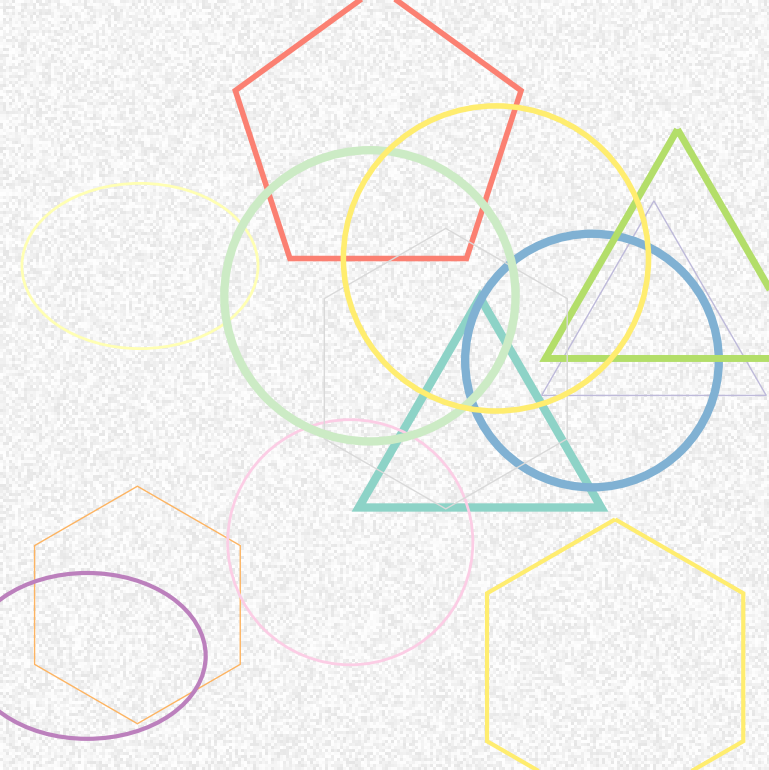[{"shape": "triangle", "thickness": 3, "radius": 0.91, "center": [0.623, 0.432]}, {"shape": "oval", "thickness": 1, "radius": 0.77, "center": [0.182, 0.655]}, {"shape": "triangle", "thickness": 0.5, "radius": 0.84, "center": [0.849, 0.571]}, {"shape": "pentagon", "thickness": 2, "radius": 0.98, "center": [0.491, 0.822]}, {"shape": "circle", "thickness": 3, "radius": 0.82, "center": [0.769, 0.532]}, {"shape": "hexagon", "thickness": 0.5, "radius": 0.77, "center": [0.178, 0.214]}, {"shape": "triangle", "thickness": 2.5, "radius": 0.99, "center": [0.88, 0.634]}, {"shape": "circle", "thickness": 1, "radius": 0.8, "center": [0.455, 0.296]}, {"shape": "hexagon", "thickness": 0.5, "radius": 0.91, "center": [0.579, 0.521]}, {"shape": "oval", "thickness": 1.5, "radius": 0.77, "center": [0.113, 0.148]}, {"shape": "circle", "thickness": 3, "radius": 0.95, "center": [0.48, 0.616]}, {"shape": "circle", "thickness": 2, "radius": 0.99, "center": [0.644, 0.664]}, {"shape": "hexagon", "thickness": 1.5, "radius": 0.96, "center": [0.799, 0.133]}]